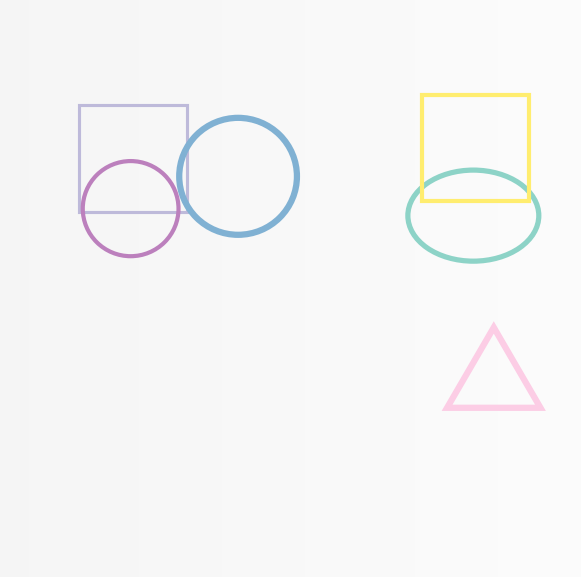[{"shape": "oval", "thickness": 2.5, "radius": 0.56, "center": [0.814, 0.626]}, {"shape": "square", "thickness": 1.5, "radius": 0.46, "center": [0.229, 0.724]}, {"shape": "circle", "thickness": 3, "radius": 0.51, "center": [0.41, 0.694]}, {"shape": "triangle", "thickness": 3, "radius": 0.46, "center": [0.85, 0.339]}, {"shape": "circle", "thickness": 2, "radius": 0.41, "center": [0.225, 0.638]}, {"shape": "square", "thickness": 2, "radius": 0.46, "center": [0.818, 0.743]}]